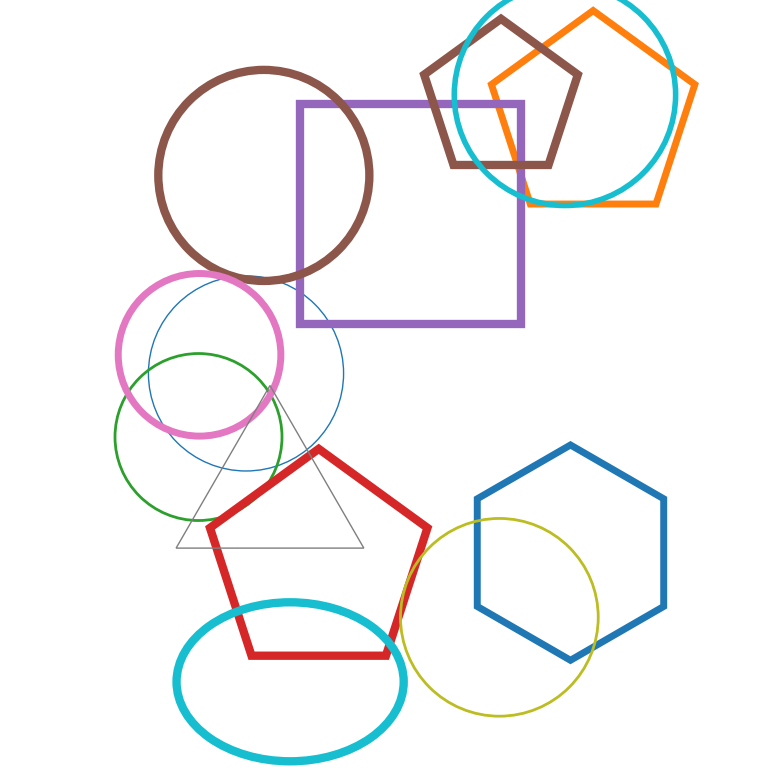[{"shape": "hexagon", "thickness": 2.5, "radius": 0.7, "center": [0.741, 0.282]}, {"shape": "circle", "thickness": 0.5, "radius": 0.63, "center": [0.319, 0.515]}, {"shape": "pentagon", "thickness": 2.5, "radius": 0.69, "center": [0.77, 0.847]}, {"shape": "circle", "thickness": 1, "radius": 0.54, "center": [0.258, 0.432]}, {"shape": "pentagon", "thickness": 3, "radius": 0.74, "center": [0.414, 0.269]}, {"shape": "square", "thickness": 3, "radius": 0.72, "center": [0.533, 0.722]}, {"shape": "circle", "thickness": 3, "radius": 0.69, "center": [0.343, 0.772]}, {"shape": "pentagon", "thickness": 3, "radius": 0.52, "center": [0.651, 0.871]}, {"shape": "circle", "thickness": 2.5, "radius": 0.53, "center": [0.259, 0.539]}, {"shape": "triangle", "thickness": 0.5, "radius": 0.7, "center": [0.351, 0.359]}, {"shape": "circle", "thickness": 1, "radius": 0.64, "center": [0.649, 0.198]}, {"shape": "circle", "thickness": 2, "radius": 0.72, "center": [0.734, 0.877]}, {"shape": "oval", "thickness": 3, "radius": 0.74, "center": [0.377, 0.115]}]